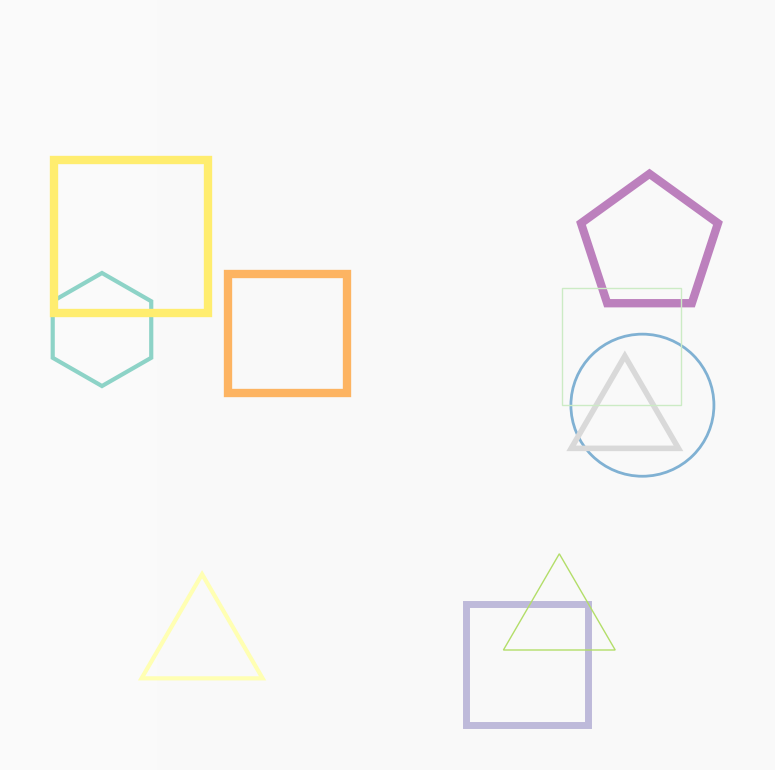[{"shape": "hexagon", "thickness": 1.5, "radius": 0.37, "center": [0.132, 0.572]}, {"shape": "triangle", "thickness": 1.5, "radius": 0.45, "center": [0.261, 0.164]}, {"shape": "square", "thickness": 2.5, "radius": 0.39, "center": [0.68, 0.137]}, {"shape": "circle", "thickness": 1, "radius": 0.46, "center": [0.829, 0.474]}, {"shape": "square", "thickness": 3, "radius": 0.39, "center": [0.371, 0.567]}, {"shape": "triangle", "thickness": 0.5, "radius": 0.42, "center": [0.722, 0.197]}, {"shape": "triangle", "thickness": 2, "radius": 0.4, "center": [0.806, 0.458]}, {"shape": "pentagon", "thickness": 3, "radius": 0.46, "center": [0.838, 0.681]}, {"shape": "square", "thickness": 0.5, "radius": 0.38, "center": [0.802, 0.55]}, {"shape": "square", "thickness": 3, "radius": 0.5, "center": [0.169, 0.693]}]